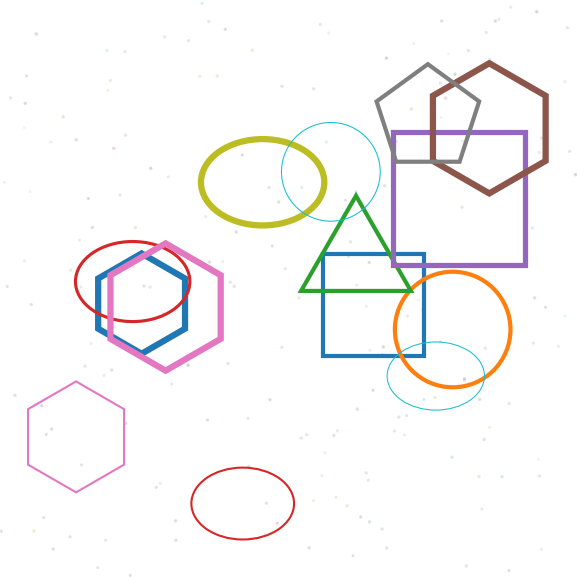[{"shape": "hexagon", "thickness": 3, "radius": 0.43, "center": [0.245, 0.473]}, {"shape": "square", "thickness": 2, "radius": 0.44, "center": [0.647, 0.471]}, {"shape": "circle", "thickness": 2, "radius": 0.5, "center": [0.784, 0.429]}, {"shape": "triangle", "thickness": 2, "radius": 0.55, "center": [0.616, 0.55]}, {"shape": "oval", "thickness": 1.5, "radius": 0.5, "center": [0.23, 0.512]}, {"shape": "oval", "thickness": 1, "radius": 0.44, "center": [0.42, 0.127]}, {"shape": "square", "thickness": 2.5, "radius": 0.57, "center": [0.795, 0.655]}, {"shape": "hexagon", "thickness": 3, "radius": 0.56, "center": [0.847, 0.777]}, {"shape": "hexagon", "thickness": 3, "radius": 0.55, "center": [0.287, 0.467]}, {"shape": "hexagon", "thickness": 1, "radius": 0.48, "center": [0.132, 0.243]}, {"shape": "pentagon", "thickness": 2, "radius": 0.47, "center": [0.741, 0.795]}, {"shape": "oval", "thickness": 3, "radius": 0.53, "center": [0.455, 0.684]}, {"shape": "oval", "thickness": 0.5, "radius": 0.42, "center": [0.755, 0.348]}, {"shape": "circle", "thickness": 0.5, "radius": 0.43, "center": [0.573, 0.702]}]